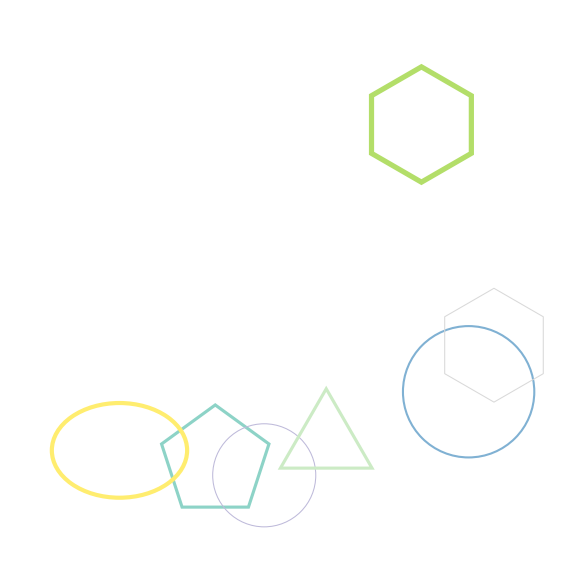[{"shape": "pentagon", "thickness": 1.5, "radius": 0.49, "center": [0.373, 0.2]}, {"shape": "circle", "thickness": 0.5, "radius": 0.45, "center": [0.458, 0.176]}, {"shape": "circle", "thickness": 1, "radius": 0.57, "center": [0.811, 0.321]}, {"shape": "hexagon", "thickness": 2.5, "radius": 0.5, "center": [0.73, 0.784]}, {"shape": "hexagon", "thickness": 0.5, "radius": 0.49, "center": [0.855, 0.401]}, {"shape": "triangle", "thickness": 1.5, "radius": 0.46, "center": [0.565, 0.234]}, {"shape": "oval", "thickness": 2, "radius": 0.59, "center": [0.207, 0.219]}]